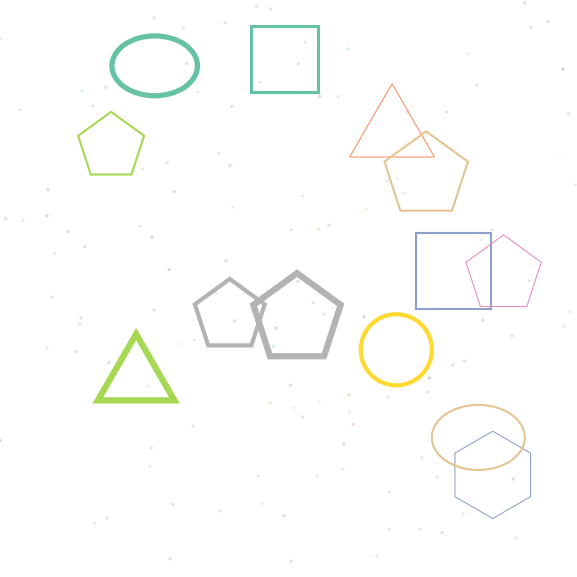[{"shape": "oval", "thickness": 2.5, "radius": 0.37, "center": [0.268, 0.885]}, {"shape": "square", "thickness": 1.5, "radius": 0.29, "center": [0.493, 0.897]}, {"shape": "triangle", "thickness": 0.5, "radius": 0.42, "center": [0.679, 0.77]}, {"shape": "square", "thickness": 1, "radius": 0.33, "center": [0.786, 0.53]}, {"shape": "hexagon", "thickness": 0.5, "radius": 0.38, "center": [0.853, 0.177]}, {"shape": "pentagon", "thickness": 0.5, "radius": 0.34, "center": [0.872, 0.524]}, {"shape": "pentagon", "thickness": 1, "radius": 0.3, "center": [0.192, 0.746]}, {"shape": "triangle", "thickness": 3, "radius": 0.38, "center": [0.236, 0.344]}, {"shape": "circle", "thickness": 2, "radius": 0.31, "center": [0.686, 0.393]}, {"shape": "oval", "thickness": 1, "radius": 0.4, "center": [0.828, 0.242]}, {"shape": "pentagon", "thickness": 1, "radius": 0.38, "center": [0.738, 0.696]}, {"shape": "pentagon", "thickness": 2, "radius": 0.32, "center": [0.398, 0.452]}, {"shape": "pentagon", "thickness": 3, "radius": 0.4, "center": [0.514, 0.447]}]